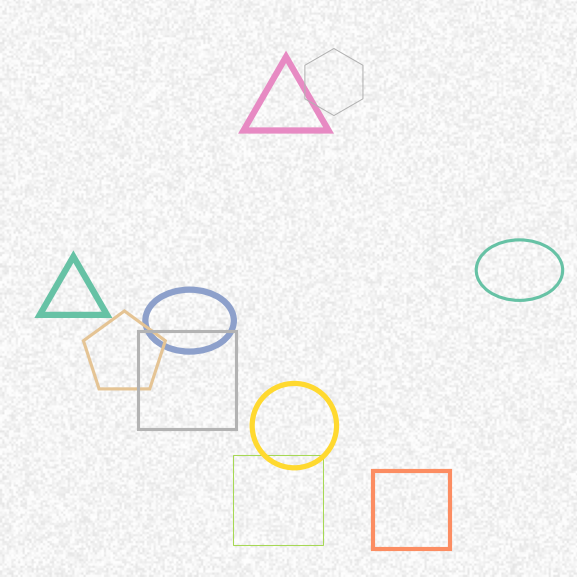[{"shape": "oval", "thickness": 1.5, "radius": 0.37, "center": [0.899, 0.531]}, {"shape": "triangle", "thickness": 3, "radius": 0.34, "center": [0.127, 0.488]}, {"shape": "square", "thickness": 2, "radius": 0.33, "center": [0.713, 0.116]}, {"shape": "oval", "thickness": 3, "radius": 0.38, "center": [0.328, 0.444]}, {"shape": "triangle", "thickness": 3, "radius": 0.43, "center": [0.495, 0.816]}, {"shape": "square", "thickness": 0.5, "radius": 0.39, "center": [0.481, 0.133]}, {"shape": "circle", "thickness": 2.5, "radius": 0.37, "center": [0.51, 0.262]}, {"shape": "pentagon", "thickness": 1.5, "radius": 0.37, "center": [0.215, 0.386]}, {"shape": "hexagon", "thickness": 0.5, "radius": 0.29, "center": [0.578, 0.857]}, {"shape": "square", "thickness": 1.5, "radius": 0.42, "center": [0.324, 0.342]}]